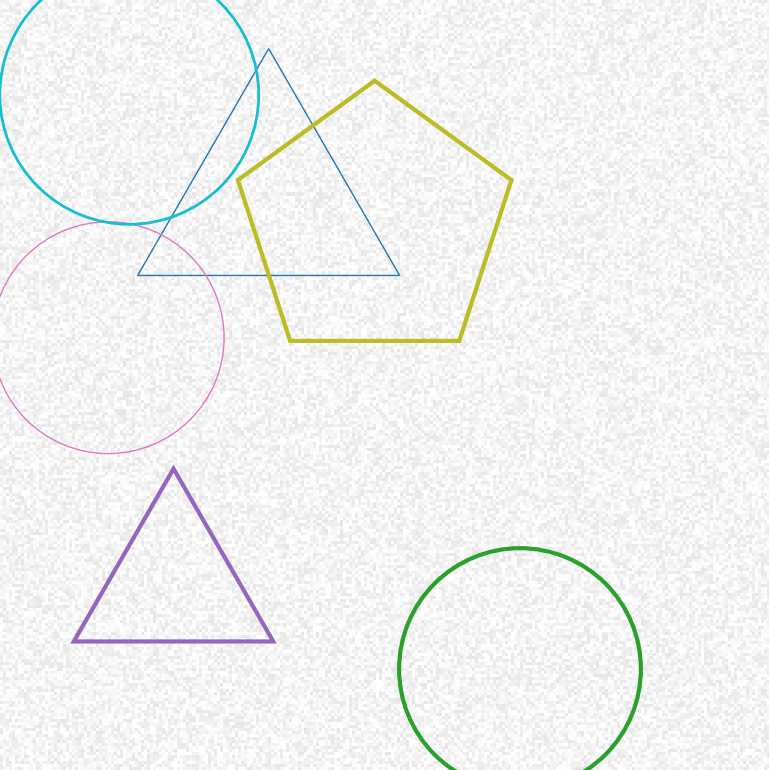[{"shape": "triangle", "thickness": 0.5, "radius": 0.98, "center": [0.349, 0.74]}, {"shape": "circle", "thickness": 1.5, "radius": 0.78, "center": [0.675, 0.131]}, {"shape": "triangle", "thickness": 1.5, "radius": 0.75, "center": [0.225, 0.242]}, {"shape": "circle", "thickness": 0.5, "radius": 0.75, "center": [0.141, 0.561]}, {"shape": "pentagon", "thickness": 1.5, "radius": 0.93, "center": [0.487, 0.708]}, {"shape": "circle", "thickness": 1, "radius": 0.84, "center": [0.168, 0.877]}]